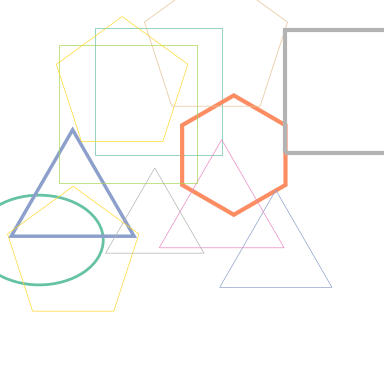[{"shape": "oval", "thickness": 2, "radius": 0.83, "center": [0.102, 0.377]}, {"shape": "square", "thickness": 0.5, "radius": 0.82, "center": [0.411, 0.762]}, {"shape": "hexagon", "thickness": 3, "radius": 0.77, "center": [0.607, 0.597]}, {"shape": "triangle", "thickness": 2.5, "radius": 0.92, "center": [0.189, 0.479]}, {"shape": "triangle", "thickness": 0.5, "radius": 0.84, "center": [0.716, 0.338]}, {"shape": "triangle", "thickness": 0.5, "radius": 0.94, "center": [0.576, 0.45]}, {"shape": "square", "thickness": 0.5, "radius": 0.9, "center": [0.332, 0.703]}, {"shape": "pentagon", "thickness": 0.5, "radius": 0.9, "center": [0.19, 0.337]}, {"shape": "pentagon", "thickness": 0.5, "radius": 0.9, "center": [0.317, 0.777]}, {"shape": "pentagon", "thickness": 0.5, "radius": 0.98, "center": [0.561, 0.882]}, {"shape": "triangle", "thickness": 0.5, "radius": 0.74, "center": [0.402, 0.416]}, {"shape": "square", "thickness": 3, "radius": 0.8, "center": [0.9, 0.762]}]